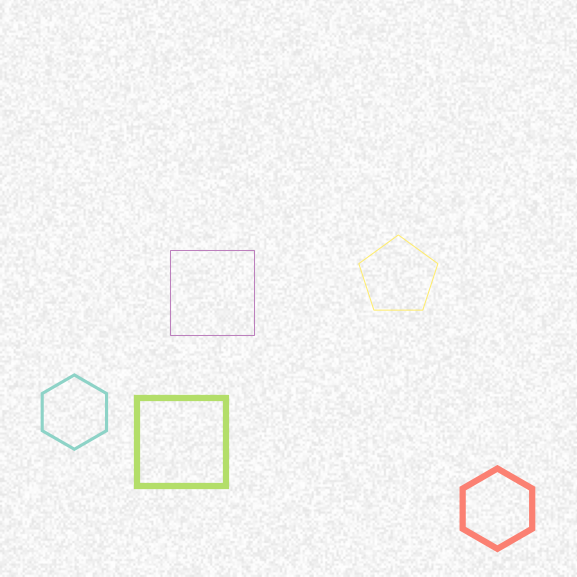[{"shape": "hexagon", "thickness": 1.5, "radius": 0.32, "center": [0.129, 0.286]}, {"shape": "hexagon", "thickness": 3, "radius": 0.35, "center": [0.861, 0.118]}, {"shape": "square", "thickness": 3, "radius": 0.38, "center": [0.314, 0.234]}, {"shape": "square", "thickness": 0.5, "radius": 0.37, "center": [0.367, 0.493]}, {"shape": "pentagon", "thickness": 0.5, "radius": 0.36, "center": [0.69, 0.52]}]